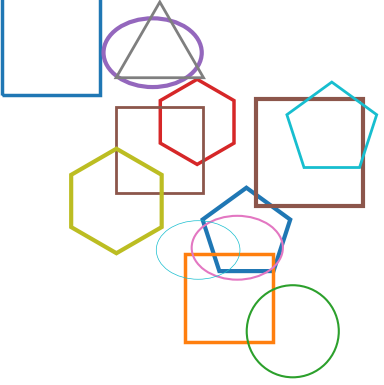[{"shape": "pentagon", "thickness": 3, "radius": 0.6, "center": [0.64, 0.393]}, {"shape": "square", "thickness": 2.5, "radius": 0.64, "center": [0.132, 0.88]}, {"shape": "square", "thickness": 2.5, "radius": 0.57, "center": [0.595, 0.226]}, {"shape": "circle", "thickness": 1.5, "radius": 0.6, "center": [0.76, 0.14]}, {"shape": "hexagon", "thickness": 2.5, "radius": 0.55, "center": [0.512, 0.684]}, {"shape": "oval", "thickness": 3, "radius": 0.64, "center": [0.396, 0.863]}, {"shape": "square", "thickness": 2, "radius": 0.56, "center": [0.414, 0.61]}, {"shape": "square", "thickness": 3, "radius": 0.7, "center": [0.804, 0.603]}, {"shape": "oval", "thickness": 1.5, "radius": 0.59, "center": [0.616, 0.357]}, {"shape": "triangle", "thickness": 2, "radius": 0.66, "center": [0.415, 0.864]}, {"shape": "hexagon", "thickness": 3, "radius": 0.68, "center": [0.302, 0.478]}, {"shape": "pentagon", "thickness": 2, "radius": 0.61, "center": [0.862, 0.664]}, {"shape": "oval", "thickness": 0.5, "radius": 0.54, "center": [0.515, 0.351]}]